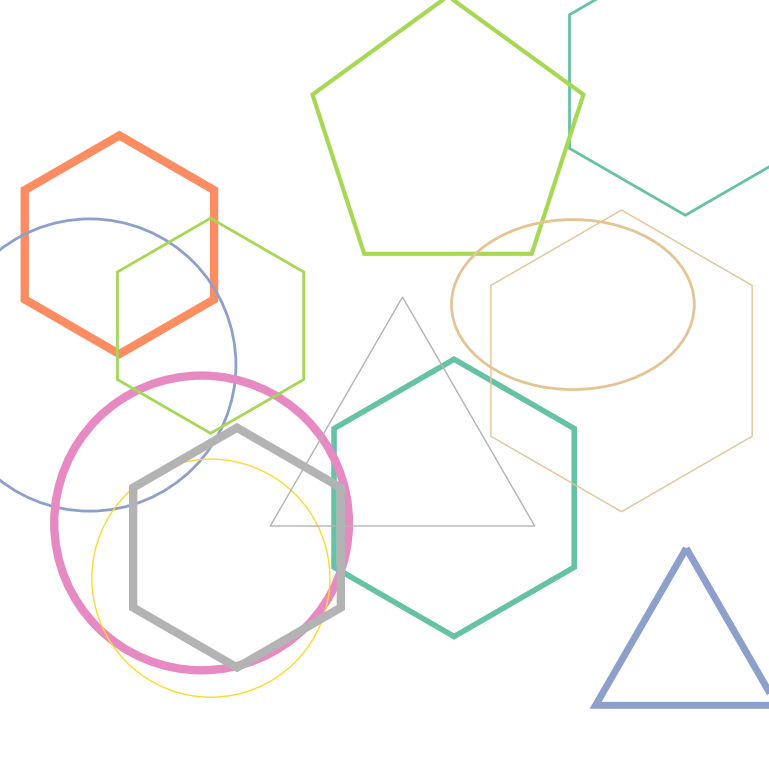[{"shape": "hexagon", "thickness": 2, "radius": 0.9, "center": [0.59, 0.353]}, {"shape": "hexagon", "thickness": 1, "radius": 0.87, "center": [0.89, 0.894]}, {"shape": "hexagon", "thickness": 3, "radius": 0.71, "center": [0.155, 0.682]}, {"shape": "circle", "thickness": 1, "radius": 0.95, "center": [0.117, 0.526]}, {"shape": "triangle", "thickness": 2.5, "radius": 0.68, "center": [0.891, 0.152]}, {"shape": "circle", "thickness": 3, "radius": 0.96, "center": [0.262, 0.321]}, {"shape": "hexagon", "thickness": 1, "radius": 0.7, "center": [0.273, 0.577]}, {"shape": "pentagon", "thickness": 1.5, "radius": 0.92, "center": [0.582, 0.82]}, {"shape": "circle", "thickness": 0.5, "radius": 0.77, "center": [0.274, 0.249]}, {"shape": "oval", "thickness": 1, "radius": 0.79, "center": [0.744, 0.604]}, {"shape": "hexagon", "thickness": 0.5, "radius": 0.98, "center": [0.807, 0.531]}, {"shape": "triangle", "thickness": 0.5, "radius": 0.99, "center": [0.523, 0.416]}, {"shape": "hexagon", "thickness": 3, "radius": 0.78, "center": [0.308, 0.289]}]